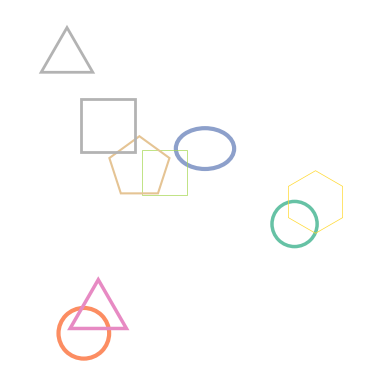[{"shape": "circle", "thickness": 2.5, "radius": 0.29, "center": [0.765, 0.418]}, {"shape": "circle", "thickness": 3, "radius": 0.33, "center": [0.218, 0.134]}, {"shape": "oval", "thickness": 3, "radius": 0.38, "center": [0.532, 0.614]}, {"shape": "triangle", "thickness": 2.5, "radius": 0.42, "center": [0.255, 0.189]}, {"shape": "square", "thickness": 0.5, "radius": 0.29, "center": [0.428, 0.552]}, {"shape": "hexagon", "thickness": 0.5, "radius": 0.41, "center": [0.82, 0.475]}, {"shape": "pentagon", "thickness": 1.5, "radius": 0.41, "center": [0.362, 0.564]}, {"shape": "triangle", "thickness": 2, "radius": 0.39, "center": [0.174, 0.851]}, {"shape": "square", "thickness": 2, "radius": 0.35, "center": [0.28, 0.674]}]